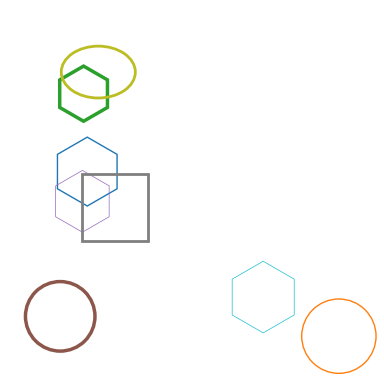[{"shape": "hexagon", "thickness": 1, "radius": 0.45, "center": [0.227, 0.554]}, {"shape": "circle", "thickness": 1, "radius": 0.48, "center": [0.88, 0.127]}, {"shape": "hexagon", "thickness": 2.5, "radius": 0.36, "center": [0.217, 0.757]}, {"shape": "hexagon", "thickness": 0.5, "radius": 0.4, "center": [0.214, 0.477]}, {"shape": "circle", "thickness": 2.5, "radius": 0.45, "center": [0.156, 0.178]}, {"shape": "square", "thickness": 2, "radius": 0.43, "center": [0.299, 0.46]}, {"shape": "oval", "thickness": 2, "radius": 0.48, "center": [0.255, 0.813]}, {"shape": "hexagon", "thickness": 0.5, "radius": 0.47, "center": [0.684, 0.228]}]